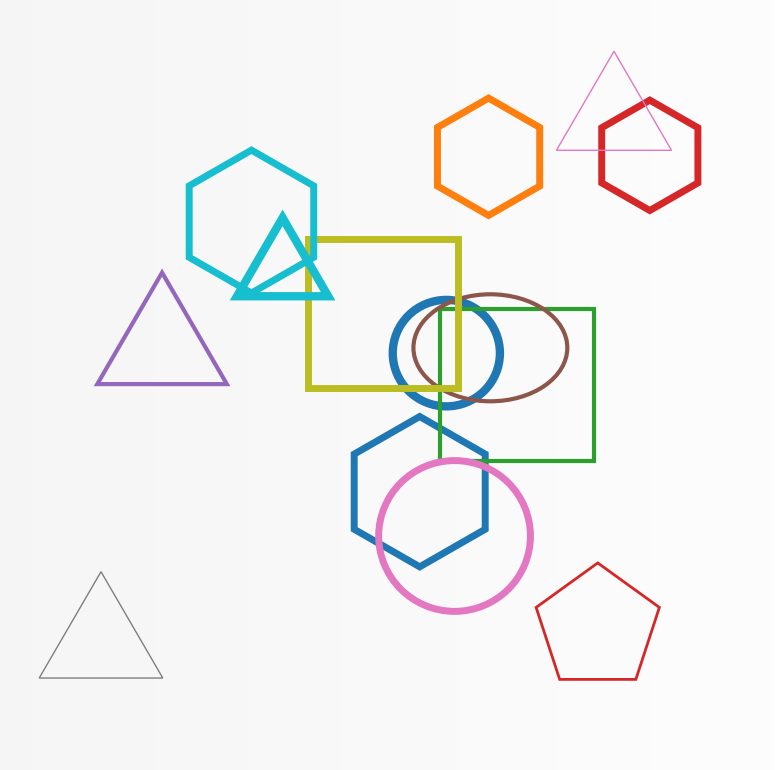[{"shape": "hexagon", "thickness": 2.5, "radius": 0.49, "center": [0.542, 0.361]}, {"shape": "circle", "thickness": 3, "radius": 0.35, "center": [0.576, 0.541]}, {"shape": "hexagon", "thickness": 2.5, "radius": 0.38, "center": [0.63, 0.796]}, {"shape": "square", "thickness": 1.5, "radius": 0.5, "center": [0.667, 0.5]}, {"shape": "hexagon", "thickness": 2.5, "radius": 0.36, "center": [0.838, 0.798]}, {"shape": "pentagon", "thickness": 1, "radius": 0.42, "center": [0.771, 0.185]}, {"shape": "triangle", "thickness": 1.5, "radius": 0.48, "center": [0.209, 0.549]}, {"shape": "oval", "thickness": 1.5, "radius": 0.5, "center": [0.633, 0.548]}, {"shape": "circle", "thickness": 2.5, "radius": 0.49, "center": [0.587, 0.304]}, {"shape": "triangle", "thickness": 0.5, "radius": 0.43, "center": [0.792, 0.848]}, {"shape": "triangle", "thickness": 0.5, "radius": 0.46, "center": [0.13, 0.165]}, {"shape": "square", "thickness": 2.5, "radius": 0.48, "center": [0.494, 0.593]}, {"shape": "hexagon", "thickness": 2.5, "radius": 0.46, "center": [0.324, 0.712]}, {"shape": "triangle", "thickness": 3, "radius": 0.34, "center": [0.365, 0.649]}]